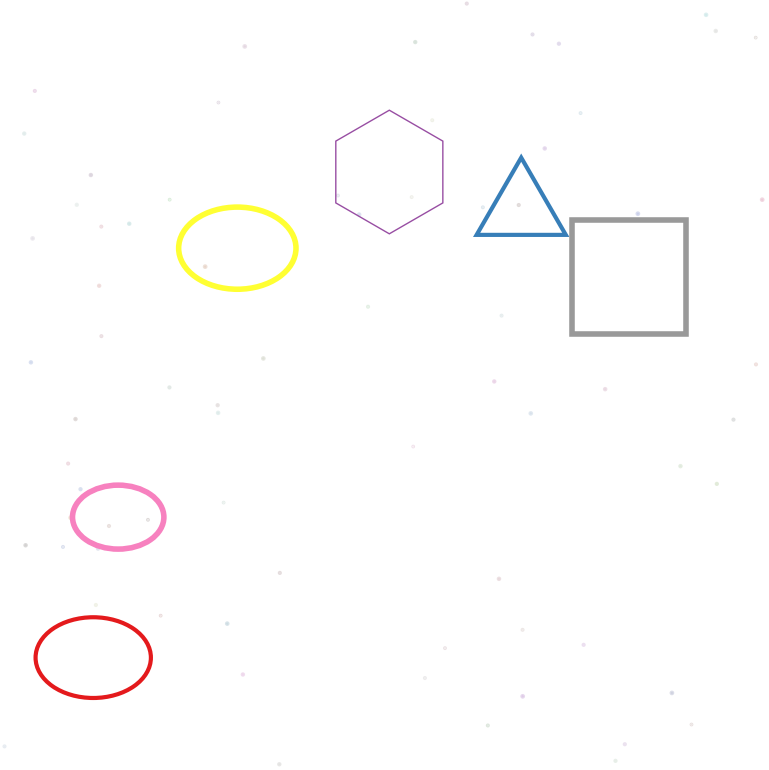[{"shape": "oval", "thickness": 1.5, "radius": 0.37, "center": [0.121, 0.146]}, {"shape": "triangle", "thickness": 1.5, "radius": 0.33, "center": [0.677, 0.728]}, {"shape": "hexagon", "thickness": 0.5, "radius": 0.4, "center": [0.506, 0.777]}, {"shape": "oval", "thickness": 2, "radius": 0.38, "center": [0.308, 0.678]}, {"shape": "oval", "thickness": 2, "radius": 0.3, "center": [0.154, 0.328]}, {"shape": "square", "thickness": 2, "radius": 0.37, "center": [0.817, 0.64]}]